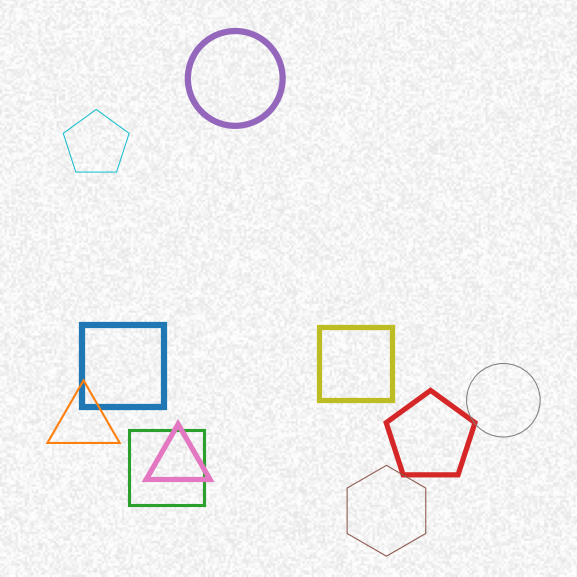[{"shape": "square", "thickness": 3, "radius": 0.35, "center": [0.213, 0.365]}, {"shape": "triangle", "thickness": 1, "radius": 0.36, "center": [0.145, 0.268]}, {"shape": "square", "thickness": 1.5, "radius": 0.33, "center": [0.288, 0.19]}, {"shape": "pentagon", "thickness": 2.5, "radius": 0.4, "center": [0.746, 0.242]}, {"shape": "circle", "thickness": 3, "radius": 0.41, "center": [0.407, 0.863]}, {"shape": "hexagon", "thickness": 0.5, "radius": 0.39, "center": [0.669, 0.115]}, {"shape": "triangle", "thickness": 2.5, "radius": 0.32, "center": [0.308, 0.201]}, {"shape": "circle", "thickness": 0.5, "radius": 0.32, "center": [0.872, 0.306]}, {"shape": "square", "thickness": 2.5, "radius": 0.32, "center": [0.616, 0.37]}, {"shape": "pentagon", "thickness": 0.5, "radius": 0.3, "center": [0.167, 0.75]}]